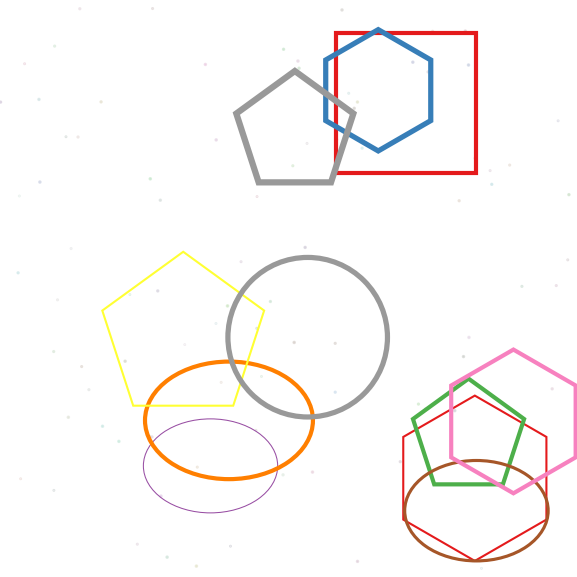[{"shape": "hexagon", "thickness": 1, "radius": 0.72, "center": [0.822, 0.171]}, {"shape": "square", "thickness": 2, "radius": 0.61, "center": [0.703, 0.821]}, {"shape": "hexagon", "thickness": 2.5, "radius": 0.53, "center": [0.655, 0.843]}, {"shape": "pentagon", "thickness": 2, "radius": 0.51, "center": [0.811, 0.242]}, {"shape": "oval", "thickness": 0.5, "radius": 0.58, "center": [0.365, 0.192]}, {"shape": "oval", "thickness": 2, "radius": 0.73, "center": [0.396, 0.271]}, {"shape": "pentagon", "thickness": 1, "radius": 0.74, "center": [0.317, 0.416]}, {"shape": "oval", "thickness": 1.5, "radius": 0.62, "center": [0.825, 0.115]}, {"shape": "hexagon", "thickness": 2, "radius": 0.62, "center": [0.889, 0.269]}, {"shape": "circle", "thickness": 2.5, "radius": 0.69, "center": [0.533, 0.415]}, {"shape": "pentagon", "thickness": 3, "radius": 0.53, "center": [0.511, 0.77]}]